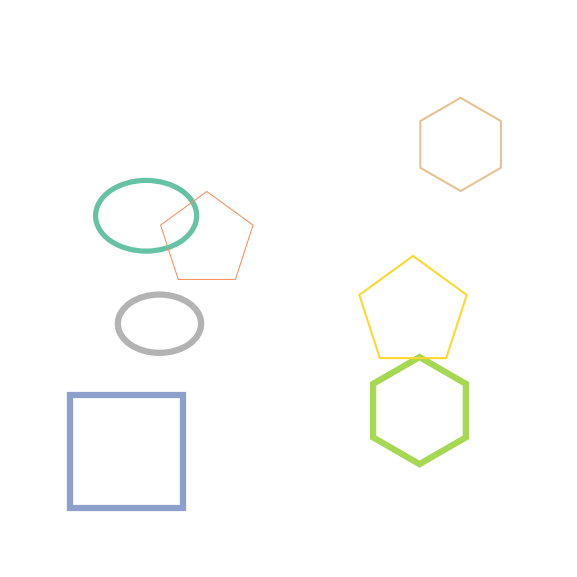[{"shape": "oval", "thickness": 2.5, "radius": 0.44, "center": [0.253, 0.626]}, {"shape": "pentagon", "thickness": 0.5, "radius": 0.42, "center": [0.358, 0.583]}, {"shape": "square", "thickness": 3, "radius": 0.49, "center": [0.219, 0.217]}, {"shape": "hexagon", "thickness": 3, "radius": 0.46, "center": [0.726, 0.288]}, {"shape": "pentagon", "thickness": 1, "radius": 0.49, "center": [0.715, 0.458]}, {"shape": "hexagon", "thickness": 1, "radius": 0.4, "center": [0.798, 0.749]}, {"shape": "oval", "thickness": 3, "radius": 0.36, "center": [0.276, 0.439]}]